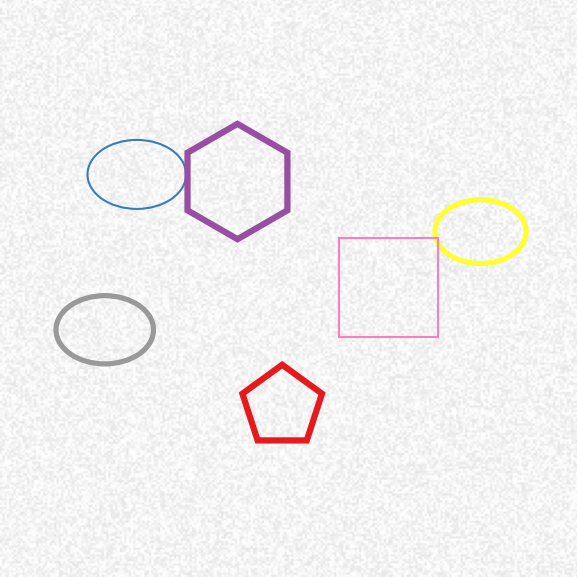[{"shape": "pentagon", "thickness": 3, "radius": 0.36, "center": [0.489, 0.295]}, {"shape": "oval", "thickness": 1, "radius": 0.43, "center": [0.237, 0.697]}, {"shape": "hexagon", "thickness": 3, "radius": 0.5, "center": [0.411, 0.685]}, {"shape": "oval", "thickness": 2.5, "radius": 0.39, "center": [0.832, 0.598]}, {"shape": "square", "thickness": 1, "radius": 0.43, "center": [0.673, 0.501]}, {"shape": "oval", "thickness": 2.5, "radius": 0.42, "center": [0.181, 0.428]}]